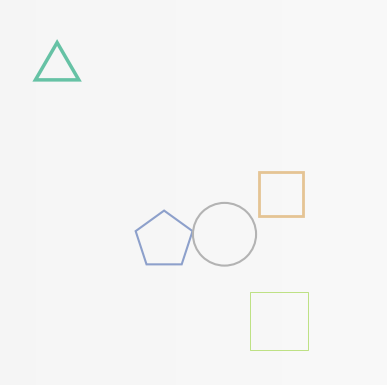[{"shape": "triangle", "thickness": 2.5, "radius": 0.32, "center": [0.147, 0.825]}, {"shape": "pentagon", "thickness": 1.5, "radius": 0.39, "center": [0.423, 0.376]}, {"shape": "square", "thickness": 0.5, "radius": 0.38, "center": [0.72, 0.165]}, {"shape": "square", "thickness": 2, "radius": 0.29, "center": [0.725, 0.496]}, {"shape": "circle", "thickness": 1.5, "radius": 0.41, "center": [0.579, 0.392]}]